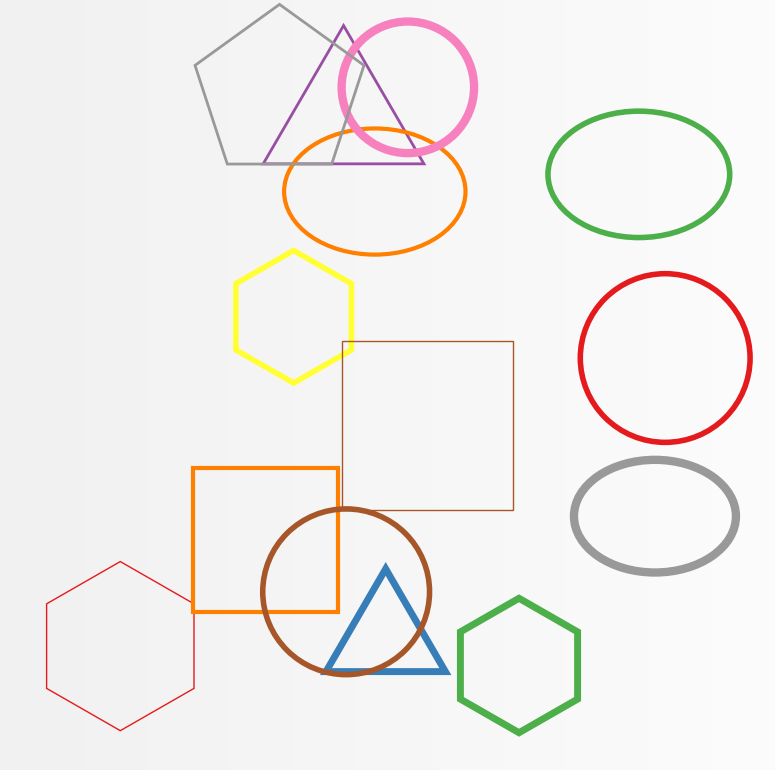[{"shape": "hexagon", "thickness": 0.5, "radius": 0.55, "center": [0.155, 0.161]}, {"shape": "circle", "thickness": 2, "radius": 0.55, "center": [0.858, 0.535]}, {"shape": "triangle", "thickness": 2.5, "radius": 0.44, "center": [0.498, 0.172]}, {"shape": "oval", "thickness": 2, "radius": 0.59, "center": [0.824, 0.774]}, {"shape": "hexagon", "thickness": 2.5, "radius": 0.44, "center": [0.67, 0.136]}, {"shape": "triangle", "thickness": 1, "radius": 0.6, "center": [0.443, 0.847]}, {"shape": "square", "thickness": 1.5, "radius": 0.47, "center": [0.342, 0.299]}, {"shape": "oval", "thickness": 1.5, "radius": 0.59, "center": [0.484, 0.751]}, {"shape": "hexagon", "thickness": 2, "radius": 0.43, "center": [0.379, 0.589]}, {"shape": "circle", "thickness": 2, "radius": 0.54, "center": [0.447, 0.231]}, {"shape": "square", "thickness": 0.5, "radius": 0.55, "center": [0.552, 0.448]}, {"shape": "circle", "thickness": 3, "radius": 0.43, "center": [0.526, 0.887]}, {"shape": "pentagon", "thickness": 1, "radius": 0.57, "center": [0.361, 0.88]}, {"shape": "oval", "thickness": 3, "radius": 0.52, "center": [0.845, 0.33]}]